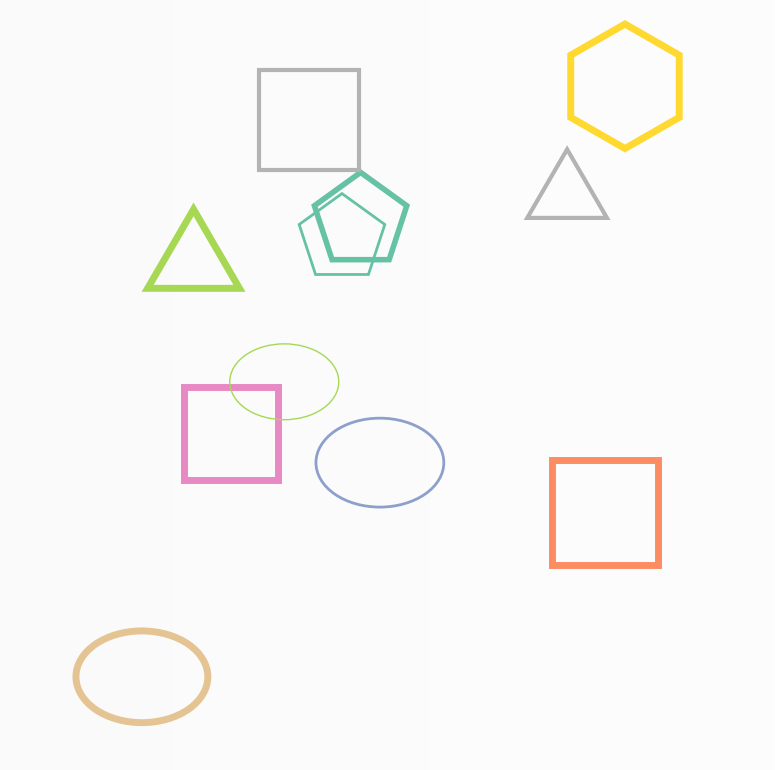[{"shape": "pentagon", "thickness": 2, "radius": 0.31, "center": [0.465, 0.713]}, {"shape": "pentagon", "thickness": 1, "radius": 0.29, "center": [0.441, 0.691]}, {"shape": "square", "thickness": 2.5, "radius": 0.34, "center": [0.78, 0.335]}, {"shape": "oval", "thickness": 1, "radius": 0.41, "center": [0.49, 0.399]}, {"shape": "square", "thickness": 2.5, "radius": 0.3, "center": [0.298, 0.437]}, {"shape": "oval", "thickness": 0.5, "radius": 0.35, "center": [0.367, 0.504]}, {"shape": "triangle", "thickness": 2.5, "radius": 0.34, "center": [0.25, 0.66]}, {"shape": "hexagon", "thickness": 2.5, "radius": 0.4, "center": [0.806, 0.888]}, {"shape": "oval", "thickness": 2.5, "radius": 0.43, "center": [0.183, 0.121]}, {"shape": "square", "thickness": 1.5, "radius": 0.32, "center": [0.398, 0.844]}, {"shape": "triangle", "thickness": 1.5, "radius": 0.3, "center": [0.732, 0.747]}]